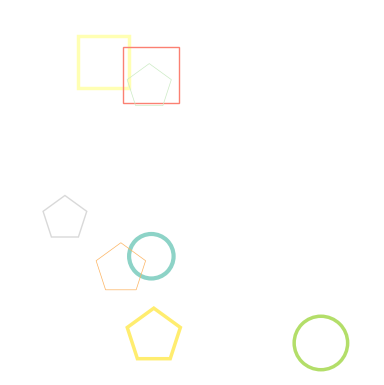[{"shape": "circle", "thickness": 3, "radius": 0.29, "center": [0.393, 0.334]}, {"shape": "square", "thickness": 2.5, "radius": 0.33, "center": [0.269, 0.839]}, {"shape": "square", "thickness": 1, "radius": 0.37, "center": [0.393, 0.805]}, {"shape": "pentagon", "thickness": 0.5, "radius": 0.34, "center": [0.314, 0.302]}, {"shape": "circle", "thickness": 2.5, "radius": 0.35, "center": [0.834, 0.109]}, {"shape": "pentagon", "thickness": 1, "radius": 0.3, "center": [0.169, 0.433]}, {"shape": "pentagon", "thickness": 0.5, "radius": 0.3, "center": [0.388, 0.775]}, {"shape": "pentagon", "thickness": 2.5, "radius": 0.36, "center": [0.4, 0.127]}]